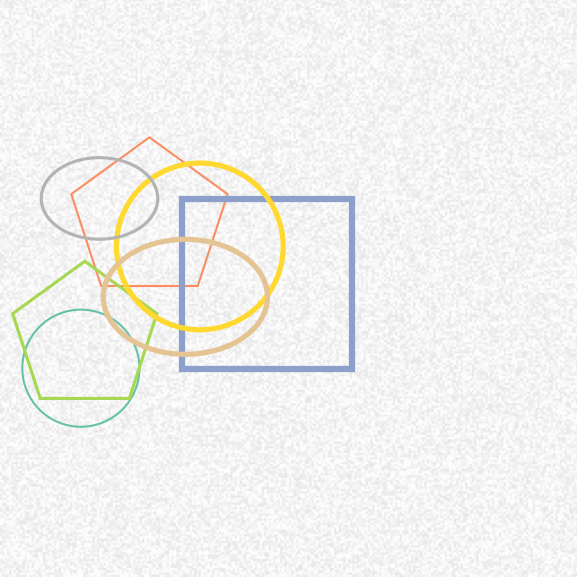[{"shape": "circle", "thickness": 1, "radius": 0.51, "center": [0.14, 0.362]}, {"shape": "pentagon", "thickness": 1, "radius": 0.71, "center": [0.259, 0.619]}, {"shape": "square", "thickness": 3, "radius": 0.74, "center": [0.462, 0.507]}, {"shape": "pentagon", "thickness": 1.5, "radius": 0.66, "center": [0.147, 0.415]}, {"shape": "circle", "thickness": 2.5, "radius": 0.72, "center": [0.346, 0.572]}, {"shape": "oval", "thickness": 2.5, "radius": 0.71, "center": [0.321, 0.485]}, {"shape": "oval", "thickness": 1.5, "radius": 0.5, "center": [0.172, 0.656]}]